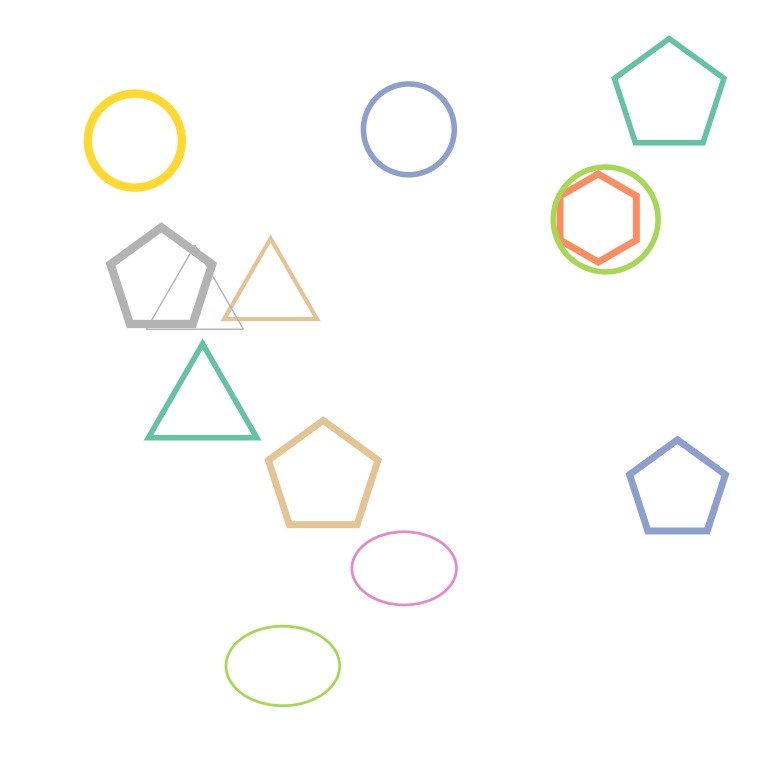[{"shape": "triangle", "thickness": 2, "radius": 0.41, "center": [0.263, 0.472]}, {"shape": "pentagon", "thickness": 2, "radius": 0.37, "center": [0.869, 0.875]}, {"shape": "hexagon", "thickness": 2.5, "radius": 0.29, "center": [0.777, 0.717]}, {"shape": "circle", "thickness": 2, "radius": 0.29, "center": [0.531, 0.832]}, {"shape": "pentagon", "thickness": 2.5, "radius": 0.33, "center": [0.88, 0.363]}, {"shape": "oval", "thickness": 1, "radius": 0.34, "center": [0.525, 0.262]}, {"shape": "oval", "thickness": 1, "radius": 0.37, "center": [0.367, 0.135]}, {"shape": "circle", "thickness": 2, "radius": 0.34, "center": [0.787, 0.715]}, {"shape": "circle", "thickness": 3, "radius": 0.31, "center": [0.175, 0.817]}, {"shape": "pentagon", "thickness": 2.5, "radius": 0.37, "center": [0.42, 0.379]}, {"shape": "triangle", "thickness": 1.5, "radius": 0.35, "center": [0.351, 0.62]}, {"shape": "pentagon", "thickness": 3, "radius": 0.35, "center": [0.21, 0.635]}, {"shape": "triangle", "thickness": 0.5, "radius": 0.36, "center": [0.253, 0.609]}]